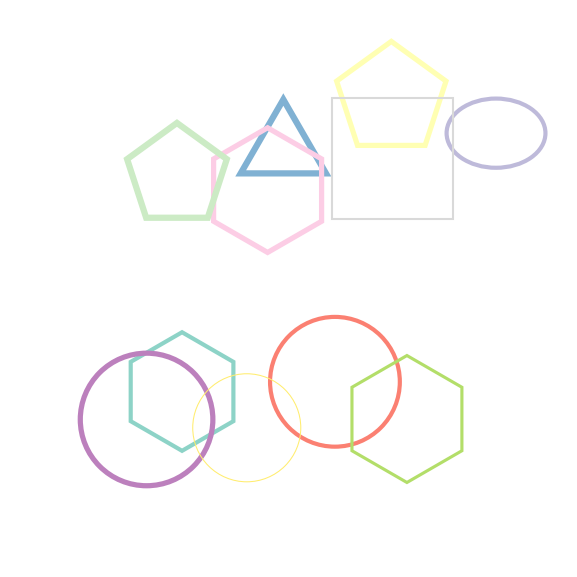[{"shape": "hexagon", "thickness": 2, "radius": 0.51, "center": [0.315, 0.321]}, {"shape": "pentagon", "thickness": 2.5, "radius": 0.5, "center": [0.678, 0.828]}, {"shape": "oval", "thickness": 2, "radius": 0.43, "center": [0.859, 0.769]}, {"shape": "circle", "thickness": 2, "radius": 0.56, "center": [0.58, 0.338]}, {"shape": "triangle", "thickness": 3, "radius": 0.43, "center": [0.491, 0.742]}, {"shape": "hexagon", "thickness": 1.5, "radius": 0.55, "center": [0.705, 0.274]}, {"shape": "hexagon", "thickness": 2.5, "radius": 0.54, "center": [0.463, 0.67]}, {"shape": "square", "thickness": 1, "radius": 0.52, "center": [0.679, 0.724]}, {"shape": "circle", "thickness": 2.5, "radius": 0.57, "center": [0.254, 0.273]}, {"shape": "pentagon", "thickness": 3, "radius": 0.45, "center": [0.306, 0.695]}, {"shape": "circle", "thickness": 0.5, "radius": 0.47, "center": [0.427, 0.258]}]